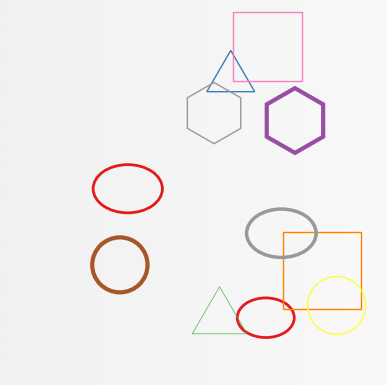[{"shape": "oval", "thickness": 2, "radius": 0.37, "center": [0.686, 0.175]}, {"shape": "oval", "thickness": 2, "radius": 0.45, "center": [0.33, 0.51]}, {"shape": "triangle", "thickness": 1, "radius": 0.36, "center": [0.595, 0.798]}, {"shape": "triangle", "thickness": 0.5, "radius": 0.41, "center": [0.567, 0.174]}, {"shape": "hexagon", "thickness": 3, "radius": 0.42, "center": [0.761, 0.687]}, {"shape": "square", "thickness": 1, "radius": 0.5, "center": [0.831, 0.298]}, {"shape": "circle", "thickness": 1, "radius": 0.38, "center": [0.869, 0.207]}, {"shape": "circle", "thickness": 3, "radius": 0.36, "center": [0.309, 0.312]}, {"shape": "square", "thickness": 1, "radius": 0.44, "center": [0.691, 0.88]}, {"shape": "oval", "thickness": 2.5, "radius": 0.45, "center": [0.726, 0.394]}, {"shape": "hexagon", "thickness": 1, "radius": 0.4, "center": [0.552, 0.706]}]